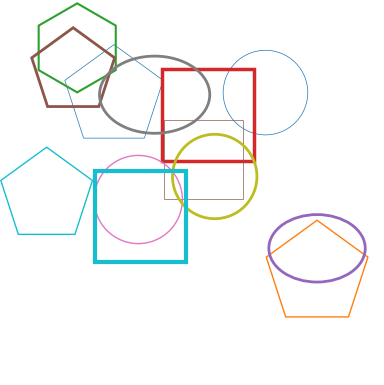[{"shape": "circle", "thickness": 0.5, "radius": 0.55, "center": [0.69, 0.759]}, {"shape": "pentagon", "thickness": 0.5, "radius": 0.67, "center": [0.296, 0.75]}, {"shape": "pentagon", "thickness": 1, "radius": 0.69, "center": [0.824, 0.289]}, {"shape": "hexagon", "thickness": 1.5, "radius": 0.58, "center": [0.201, 0.876]}, {"shape": "square", "thickness": 2.5, "radius": 0.6, "center": [0.541, 0.701]}, {"shape": "oval", "thickness": 2, "radius": 0.63, "center": [0.823, 0.355]}, {"shape": "square", "thickness": 0.5, "radius": 0.51, "center": [0.529, 0.585]}, {"shape": "pentagon", "thickness": 2, "radius": 0.57, "center": [0.19, 0.815]}, {"shape": "circle", "thickness": 1, "radius": 0.57, "center": [0.359, 0.482]}, {"shape": "oval", "thickness": 2, "radius": 0.72, "center": [0.402, 0.754]}, {"shape": "circle", "thickness": 2, "radius": 0.55, "center": [0.558, 0.542]}, {"shape": "pentagon", "thickness": 1, "radius": 0.63, "center": [0.121, 0.493]}, {"shape": "square", "thickness": 3, "radius": 0.59, "center": [0.364, 0.438]}]